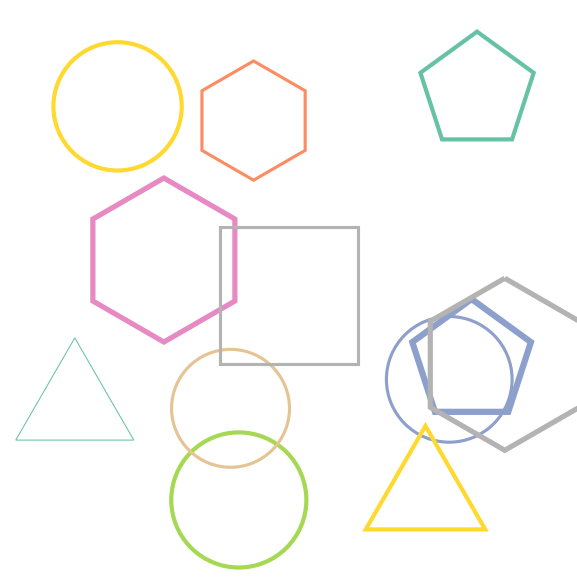[{"shape": "pentagon", "thickness": 2, "radius": 0.52, "center": [0.826, 0.841]}, {"shape": "triangle", "thickness": 0.5, "radius": 0.59, "center": [0.129, 0.296]}, {"shape": "hexagon", "thickness": 1.5, "radius": 0.52, "center": [0.439, 0.79]}, {"shape": "circle", "thickness": 1.5, "radius": 0.54, "center": [0.778, 0.342]}, {"shape": "pentagon", "thickness": 3, "radius": 0.54, "center": [0.817, 0.373]}, {"shape": "hexagon", "thickness": 2.5, "radius": 0.71, "center": [0.284, 0.549]}, {"shape": "circle", "thickness": 2, "radius": 0.58, "center": [0.413, 0.133]}, {"shape": "triangle", "thickness": 2, "radius": 0.6, "center": [0.737, 0.142]}, {"shape": "circle", "thickness": 2, "radius": 0.56, "center": [0.204, 0.815]}, {"shape": "circle", "thickness": 1.5, "radius": 0.51, "center": [0.399, 0.292]}, {"shape": "hexagon", "thickness": 2.5, "radius": 0.74, "center": [0.874, 0.368]}, {"shape": "square", "thickness": 1.5, "radius": 0.6, "center": [0.5, 0.488]}]